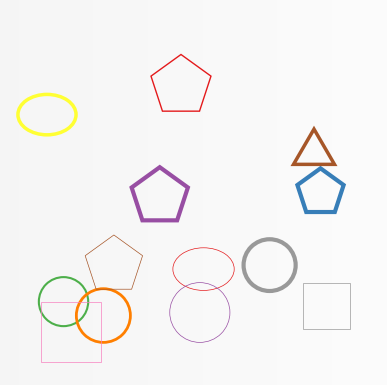[{"shape": "oval", "thickness": 0.5, "radius": 0.4, "center": [0.525, 0.301]}, {"shape": "pentagon", "thickness": 1, "radius": 0.41, "center": [0.467, 0.777]}, {"shape": "pentagon", "thickness": 3, "radius": 0.31, "center": [0.827, 0.5]}, {"shape": "circle", "thickness": 1.5, "radius": 0.32, "center": [0.164, 0.217]}, {"shape": "circle", "thickness": 0.5, "radius": 0.39, "center": [0.516, 0.188]}, {"shape": "pentagon", "thickness": 3, "radius": 0.38, "center": [0.412, 0.489]}, {"shape": "circle", "thickness": 2, "radius": 0.35, "center": [0.267, 0.18]}, {"shape": "oval", "thickness": 2.5, "radius": 0.37, "center": [0.121, 0.702]}, {"shape": "pentagon", "thickness": 0.5, "radius": 0.39, "center": [0.294, 0.312]}, {"shape": "triangle", "thickness": 2.5, "radius": 0.31, "center": [0.81, 0.604]}, {"shape": "square", "thickness": 0.5, "radius": 0.39, "center": [0.184, 0.139]}, {"shape": "circle", "thickness": 3, "radius": 0.34, "center": [0.696, 0.311]}, {"shape": "square", "thickness": 0.5, "radius": 0.3, "center": [0.842, 0.205]}]